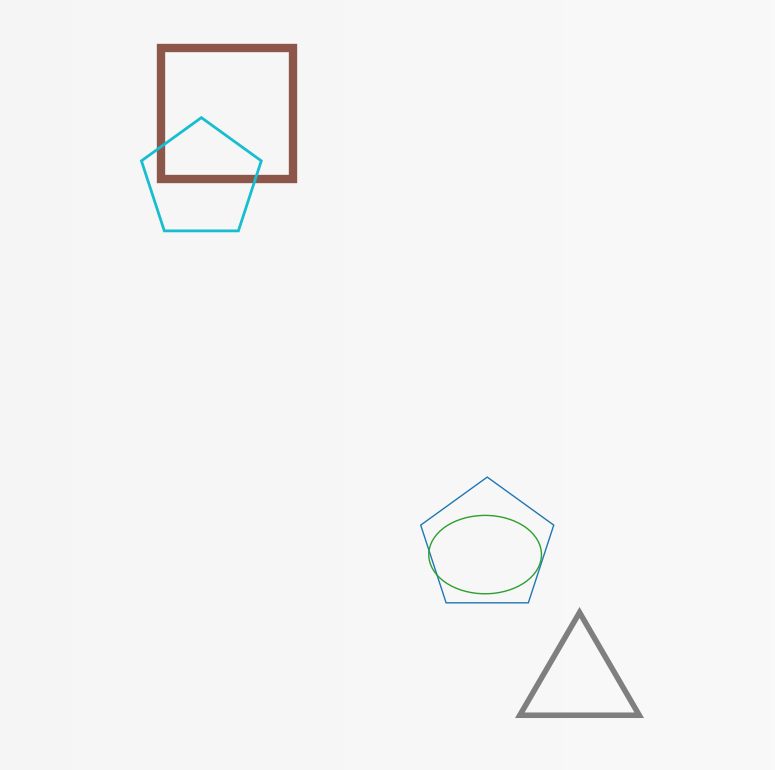[{"shape": "pentagon", "thickness": 0.5, "radius": 0.45, "center": [0.629, 0.29]}, {"shape": "oval", "thickness": 0.5, "radius": 0.36, "center": [0.626, 0.28]}, {"shape": "square", "thickness": 3, "radius": 0.43, "center": [0.293, 0.853]}, {"shape": "triangle", "thickness": 2, "radius": 0.44, "center": [0.748, 0.116]}, {"shape": "pentagon", "thickness": 1, "radius": 0.41, "center": [0.26, 0.766]}]